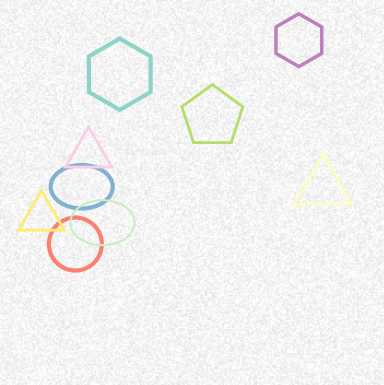[{"shape": "hexagon", "thickness": 3, "radius": 0.46, "center": [0.311, 0.807]}, {"shape": "triangle", "thickness": 1.5, "radius": 0.43, "center": [0.839, 0.513]}, {"shape": "circle", "thickness": 3, "radius": 0.34, "center": [0.196, 0.366]}, {"shape": "oval", "thickness": 3, "radius": 0.4, "center": [0.212, 0.515]}, {"shape": "pentagon", "thickness": 2, "radius": 0.42, "center": [0.552, 0.697]}, {"shape": "triangle", "thickness": 2, "radius": 0.35, "center": [0.23, 0.601]}, {"shape": "hexagon", "thickness": 2.5, "radius": 0.34, "center": [0.776, 0.896]}, {"shape": "oval", "thickness": 1.5, "radius": 0.42, "center": [0.266, 0.422]}, {"shape": "triangle", "thickness": 2, "radius": 0.34, "center": [0.108, 0.437]}]